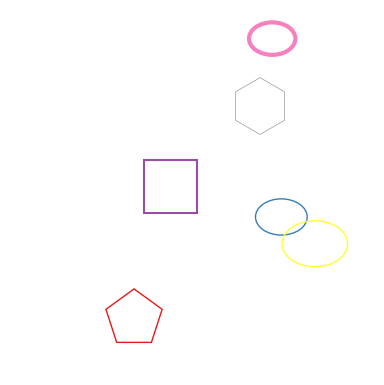[{"shape": "pentagon", "thickness": 1, "radius": 0.38, "center": [0.348, 0.173]}, {"shape": "oval", "thickness": 1, "radius": 0.34, "center": [0.731, 0.436]}, {"shape": "square", "thickness": 1.5, "radius": 0.34, "center": [0.443, 0.515]}, {"shape": "oval", "thickness": 1, "radius": 0.43, "center": [0.818, 0.367]}, {"shape": "oval", "thickness": 3, "radius": 0.3, "center": [0.707, 0.9]}, {"shape": "hexagon", "thickness": 0.5, "radius": 0.37, "center": [0.675, 0.725]}]